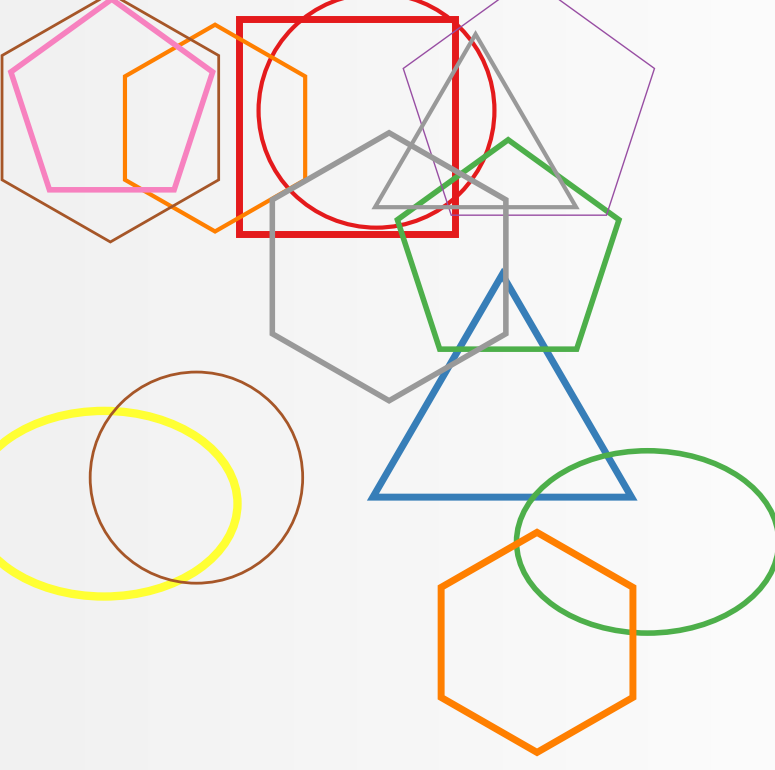[{"shape": "square", "thickness": 2.5, "radius": 0.7, "center": [0.447, 0.835]}, {"shape": "circle", "thickness": 1.5, "radius": 0.76, "center": [0.486, 0.857]}, {"shape": "triangle", "thickness": 2.5, "radius": 0.96, "center": [0.648, 0.451]}, {"shape": "pentagon", "thickness": 2, "radius": 0.75, "center": [0.656, 0.668]}, {"shape": "oval", "thickness": 2, "radius": 0.85, "center": [0.836, 0.296]}, {"shape": "pentagon", "thickness": 0.5, "radius": 0.85, "center": [0.682, 0.858]}, {"shape": "hexagon", "thickness": 1.5, "radius": 0.67, "center": [0.278, 0.834]}, {"shape": "hexagon", "thickness": 2.5, "radius": 0.71, "center": [0.693, 0.166]}, {"shape": "oval", "thickness": 3, "radius": 0.86, "center": [0.134, 0.346]}, {"shape": "hexagon", "thickness": 1, "radius": 0.81, "center": [0.142, 0.847]}, {"shape": "circle", "thickness": 1, "radius": 0.69, "center": [0.253, 0.38]}, {"shape": "pentagon", "thickness": 2, "radius": 0.68, "center": [0.144, 0.864]}, {"shape": "hexagon", "thickness": 2, "radius": 0.87, "center": [0.502, 0.654]}, {"shape": "triangle", "thickness": 1.5, "radius": 0.75, "center": [0.614, 0.806]}]